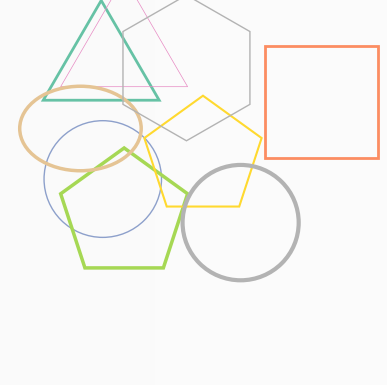[{"shape": "triangle", "thickness": 2, "radius": 0.86, "center": [0.261, 0.826]}, {"shape": "square", "thickness": 2, "radius": 0.73, "center": [0.829, 0.734]}, {"shape": "circle", "thickness": 1, "radius": 0.76, "center": [0.265, 0.535]}, {"shape": "triangle", "thickness": 0.5, "radius": 0.95, "center": [0.32, 0.869]}, {"shape": "pentagon", "thickness": 2.5, "radius": 0.86, "center": [0.32, 0.443]}, {"shape": "pentagon", "thickness": 1.5, "radius": 0.8, "center": [0.524, 0.592]}, {"shape": "oval", "thickness": 2.5, "radius": 0.78, "center": [0.208, 0.666]}, {"shape": "hexagon", "thickness": 1, "radius": 0.95, "center": [0.481, 0.824]}, {"shape": "circle", "thickness": 3, "radius": 0.75, "center": [0.621, 0.422]}]